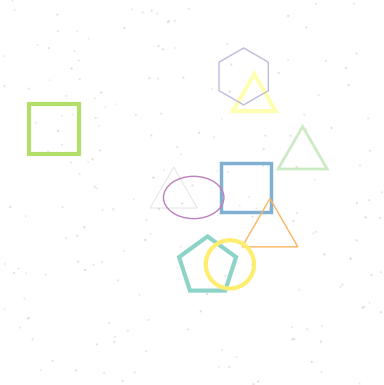[{"shape": "pentagon", "thickness": 3, "radius": 0.39, "center": [0.539, 0.308]}, {"shape": "triangle", "thickness": 3, "radius": 0.32, "center": [0.661, 0.743]}, {"shape": "hexagon", "thickness": 1, "radius": 0.37, "center": [0.633, 0.801]}, {"shape": "square", "thickness": 2.5, "radius": 0.32, "center": [0.639, 0.512]}, {"shape": "triangle", "thickness": 1, "radius": 0.42, "center": [0.701, 0.401]}, {"shape": "square", "thickness": 3, "radius": 0.33, "center": [0.14, 0.665]}, {"shape": "triangle", "thickness": 0.5, "radius": 0.35, "center": [0.451, 0.495]}, {"shape": "oval", "thickness": 1, "radius": 0.39, "center": [0.503, 0.487]}, {"shape": "triangle", "thickness": 2, "radius": 0.37, "center": [0.786, 0.598]}, {"shape": "circle", "thickness": 3, "radius": 0.31, "center": [0.597, 0.313]}]